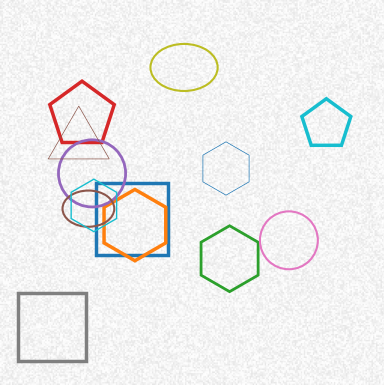[{"shape": "square", "thickness": 2.5, "radius": 0.46, "center": [0.343, 0.431]}, {"shape": "hexagon", "thickness": 0.5, "radius": 0.35, "center": [0.587, 0.562]}, {"shape": "hexagon", "thickness": 2.5, "radius": 0.46, "center": [0.35, 0.415]}, {"shape": "hexagon", "thickness": 2, "radius": 0.43, "center": [0.596, 0.328]}, {"shape": "pentagon", "thickness": 2.5, "radius": 0.44, "center": [0.213, 0.701]}, {"shape": "circle", "thickness": 2, "radius": 0.44, "center": [0.239, 0.55]}, {"shape": "oval", "thickness": 1.5, "radius": 0.34, "center": [0.23, 0.458]}, {"shape": "triangle", "thickness": 0.5, "radius": 0.46, "center": [0.205, 0.633]}, {"shape": "circle", "thickness": 1.5, "radius": 0.38, "center": [0.75, 0.376]}, {"shape": "square", "thickness": 2.5, "radius": 0.44, "center": [0.135, 0.152]}, {"shape": "oval", "thickness": 1.5, "radius": 0.44, "center": [0.478, 0.825]}, {"shape": "hexagon", "thickness": 1, "radius": 0.34, "center": [0.244, 0.466]}, {"shape": "pentagon", "thickness": 2.5, "radius": 0.33, "center": [0.848, 0.677]}]